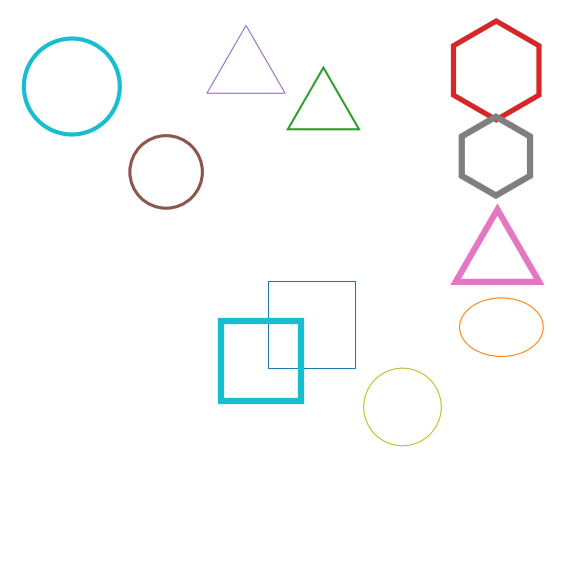[{"shape": "square", "thickness": 0.5, "radius": 0.37, "center": [0.539, 0.437]}, {"shape": "oval", "thickness": 0.5, "radius": 0.36, "center": [0.868, 0.433]}, {"shape": "triangle", "thickness": 1, "radius": 0.36, "center": [0.56, 0.811]}, {"shape": "hexagon", "thickness": 2.5, "radius": 0.43, "center": [0.859, 0.877]}, {"shape": "triangle", "thickness": 0.5, "radius": 0.39, "center": [0.426, 0.877]}, {"shape": "circle", "thickness": 1.5, "radius": 0.31, "center": [0.288, 0.701]}, {"shape": "triangle", "thickness": 3, "radius": 0.42, "center": [0.861, 0.553]}, {"shape": "hexagon", "thickness": 3, "radius": 0.34, "center": [0.859, 0.729]}, {"shape": "circle", "thickness": 0.5, "radius": 0.34, "center": [0.697, 0.294]}, {"shape": "square", "thickness": 3, "radius": 0.35, "center": [0.452, 0.375]}, {"shape": "circle", "thickness": 2, "radius": 0.42, "center": [0.124, 0.849]}]